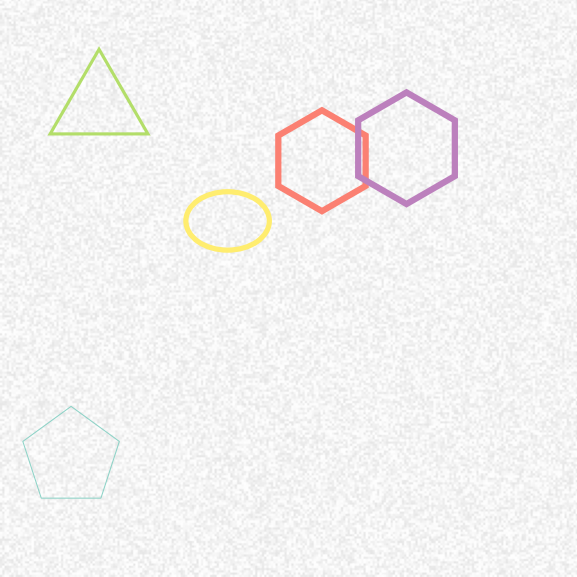[{"shape": "pentagon", "thickness": 0.5, "radius": 0.44, "center": [0.123, 0.208]}, {"shape": "hexagon", "thickness": 3, "radius": 0.44, "center": [0.558, 0.721]}, {"shape": "triangle", "thickness": 1.5, "radius": 0.49, "center": [0.171, 0.816]}, {"shape": "hexagon", "thickness": 3, "radius": 0.48, "center": [0.704, 0.742]}, {"shape": "oval", "thickness": 2.5, "radius": 0.36, "center": [0.394, 0.617]}]